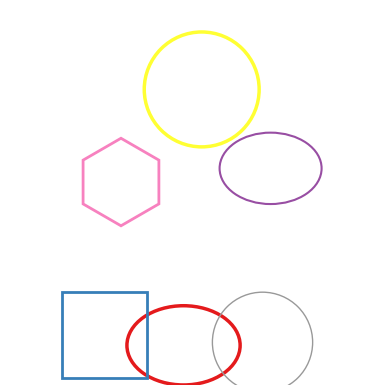[{"shape": "oval", "thickness": 2.5, "radius": 0.74, "center": [0.477, 0.103]}, {"shape": "square", "thickness": 2, "radius": 0.56, "center": [0.271, 0.131]}, {"shape": "oval", "thickness": 1.5, "radius": 0.66, "center": [0.703, 0.563]}, {"shape": "circle", "thickness": 2.5, "radius": 0.75, "center": [0.524, 0.768]}, {"shape": "hexagon", "thickness": 2, "radius": 0.57, "center": [0.314, 0.527]}, {"shape": "circle", "thickness": 1, "radius": 0.65, "center": [0.682, 0.111]}]